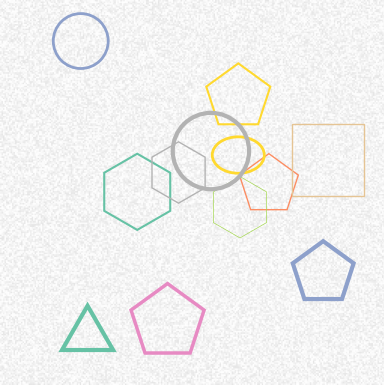[{"shape": "triangle", "thickness": 3, "radius": 0.38, "center": [0.227, 0.129]}, {"shape": "hexagon", "thickness": 1.5, "radius": 0.49, "center": [0.356, 0.502]}, {"shape": "pentagon", "thickness": 1, "radius": 0.4, "center": [0.698, 0.52]}, {"shape": "pentagon", "thickness": 3, "radius": 0.42, "center": [0.839, 0.29]}, {"shape": "circle", "thickness": 2, "radius": 0.36, "center": [0.21, 0.893]}, {"shape": "pentagon", "thickness": 2.5, "radius": 0.5, "center": [0.435, 0.164]}, {"shape": "hexagon", "thickness": 0.5, "radius": 0.4, "center": [0.623, 0.462]}, {"shape": "oval", "thickness": 2, "radius": 0.34, "center": [0.619, 0.597]}, {"shape": "pentagon", "thickness": 1.5, "radius": 0.44, "center": [0.619, 0.748]}, {"shape": "square", "thickness": 1, "radius": 0.46, "center": [0.852, 0.584]}, {"shape": "hexagon", "thickness": 1, "radius": 0.4, "center": [0.464, 0.552]}, {"shape": "circle", "thickness": 3, "radius": 0.5, "center": [0.548, 0.608]}]